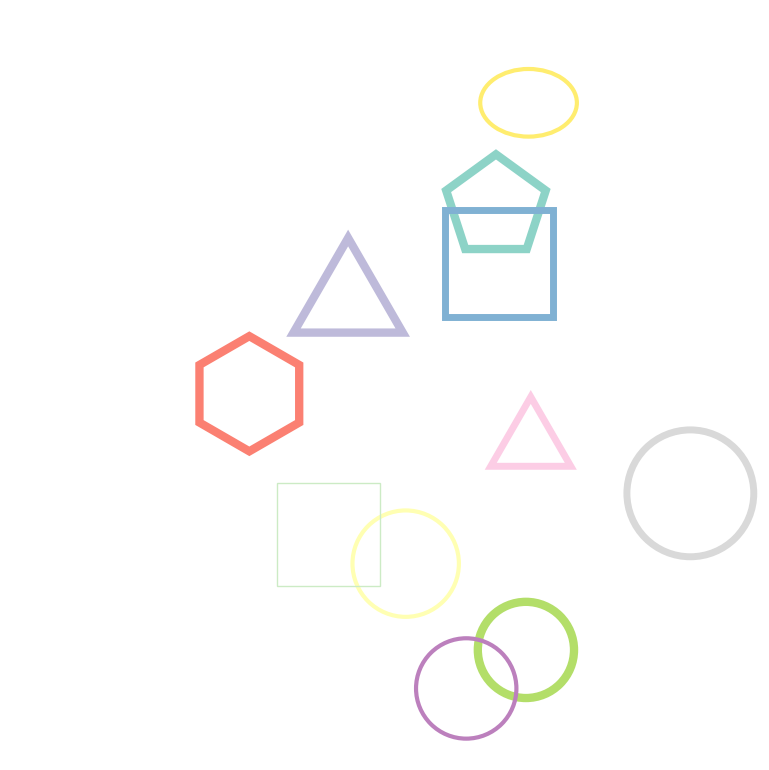[{"shape": "pentagon", "thickness": 3, "radius": 0.34, "center": [0.644, 0.732]}, {"shape": "circle", "thickness": 1.5, "radius": 0.35, "center": [0.527, 0.268]}, {"shape": "triangle", "thickness": 3, "radius": 0.41, "center": [0.452, 0.609]}, {"shape": "hexagon", "thickness": 3, "radius": 0.37, "center": [0.324, 0.489]}, {"shape": "square", "thickness": 2.5, "radius": 0.35, "center": [0.648, 0.657]}, {"shape": "circle", "thickness": 3, "radius": 0.31, "center": [0.683, 0.156]}, {"shape": "triangle", "thickness": 2.5, "radius": 0.3, "center": [0.689, 0.424]}, {"shape": "circle", "thickness": 2.5, "radius": 0.41, "center": [0.897, 0.359]}, {"shape": "circle", "thickness": 1.5, "radius": 0.33, "center": [0.605, 0.106]}, {"shape": "square", "thickness": 0.5, "radius": 0.34, "center": [0.427, 0.306]}, {"shape": "oval", "thickness": 1.5, "radius": 0.31, "center": [0.686, 0.866]}]